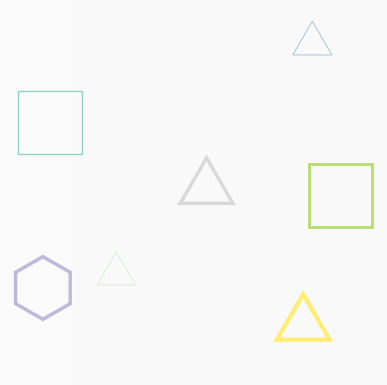[{"shape": "square", "thickness": 1, "radius": 0.41, "center": [0.129, 0.682]}, {"shape": "hexagon", "thickness": 2.5, "radius": 0.41, "center": [0.111, 0.252]}, {"shape": "triangle", "thickness": 0.5, "radius": 0.29, "center": [0.806, 0.886]}, {"shape": "square", "thickness": 2, "radius": 0.41, "center": [0.878, 0.492]}, {"shape": "triangle", "thickness": 2.5, "radius": 0.39, "center": [0.533, 0.511]}, {"shape": "triangle", "thickness": 0.5, "radius": 0.29, "center": [0.3, 0.288]}, {"shape": "triangle", "thickness": 3, "radius": 0.39, "center": [0.782, 0.157]}]